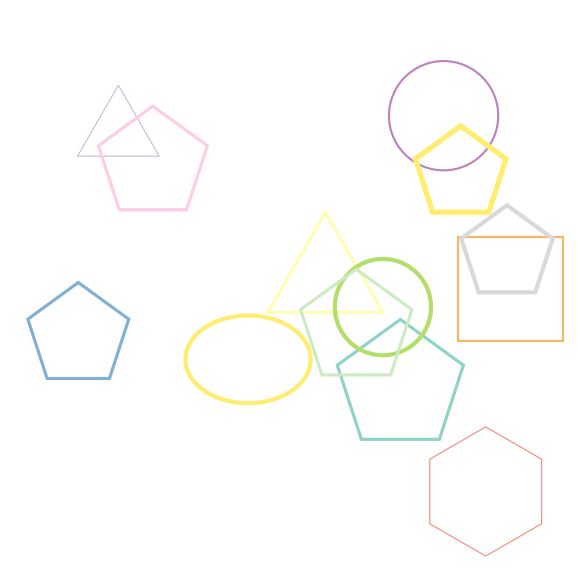[{"shape": "pentagon", "thickness": 1.5, "radius": 0.57, "center": [0.693, 0.331]}, {"shape": "triangle", "thickness": 1.5, "radius": 0.58, "center": [0.564, 0.516]}, {"shape": "triangle", "thickness": 0.5, "radius": 0.41, "center": [0.205, 0.77]}, {"shape": "hexagon", "thickness": 0.5, "radius": 0.56, "center": [0.841, 0.148]}, {"shape": "pentagon", "thickness": 1.5, "radius": 0.46, "center": [0.136, 0.418]}, {"shape": "square", "thickness": 1, "radius": 0.45, "center": [0.884, 0.498]}, {"shape": "circle", "thickness": 2, "radius": 0.42, "center": [0.663, 0.467]}, {"shape": "pentagon", "thickness": 1.5, "radius": 0.5, "center": [0.265, 0.716]}, {"shape": "pentagon", "thickness": 2, "radius": 0.42, "center": [0.878, 0.56]}, {"shape": "circle", "thickness": 1, "radius": 0.47, "center": [0.768, 0.799]}, {"shape": "pentagon", "thickness": 1.5, "radius": 0.51, "center": [0.617, 0.432]}, {"shape": "pentagon", "thickness": 2.5, "radius": 0.41, "center": [0.798, 0.698]}, {"shape": "oval", "thickness": 2, "radius": 0.54, "center": [0.43, 0.377]}]